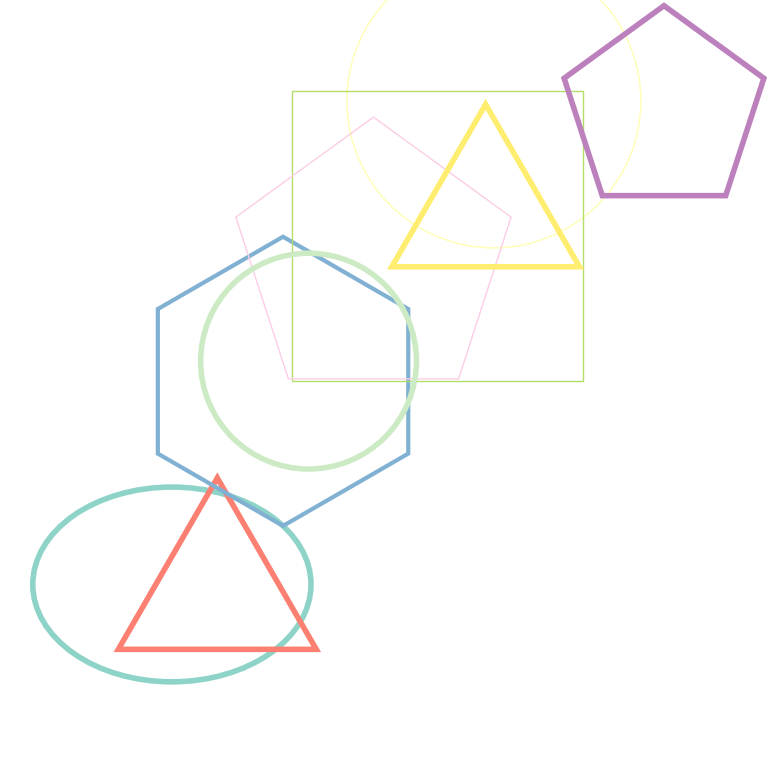[{"shape": "oval", "thickness": 2, "radius": 0.9, "center": [0.223, 0.241]}, {"shape": "circle", "thickness": 0.5, "radius": 0.95, "center": [0.641, 0.869]}, {"shape": "triangle", "thickness": 2, "radius": 0.74, "center": [0.282, 0.231]}, {"shape": "hexagon", "thickness": 1.5, "radius": 0.94, "center": [0.368, 0.505]}, {"shape": "square", "thickness": 0.5, "radius": 0.94, "center": [0.568, 0.693]}, {"shape": "pentagon", "thickness": 0.5, "radius": 0.94, "center": [0.485, 0.66]}, {"shape": "pentagon", "thickness": 2, "radius": 0.68, "center": [0.862, 0.856]}, {"shape": "circle", "thickness": 2, "radius": 0.7, "center": [0.401, 0.531]}, {"shape": "triangle", "thickness": 2, "radius": 0.7, "center": [0.631, 0.724]}]